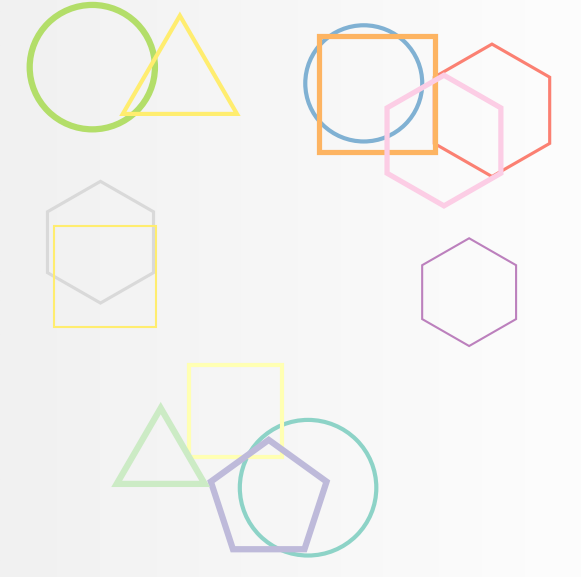[{"shape": "circle", "thickness": 2, "radius": 0.59, "center": [0.53, 0.155]}, {"shape": "square", "thickness": 2, "radius": 0.4, "center": [0.406, 0.287]}, {"shape": "pentagon", "thickness": 3, "radius": 0.52, "center": [0.462, 0.133]}, {"shape": "hexagon", "thickness": 1.5, "radius": 0.57, "center": [0.846, 0.808]}, {"shape": "circle", "thickness": 2, "radius": 0.5, "center": [0.626, 0.855]}, {"shape": "square", "thickness": 2.5, "radius": 0.5, "center": [0.649, 0.836]}, {"shape": "circle", "thickness": 3, "radius": 0.54, "center": [0.159, 0.883]}, {"shape": "hexagon", "thickness": 2.5, "radius": 0.57, "center": [0.764, 0.756]}, {"shape": "hexagon", "thickness": 1.5, "radius": 0.53, "center": [0.173, 0.58]}, {"shape": "hexagon", "thickness": 1, "radius": 0.47, "center": [0.807, 0.493]}, {"shape": "triangle", "thickness": 3, "radius": 0.44, "center": [0.277, 0.205]}, {"shape": "triangle", "thickness": 2, "radius": 0.57, "center": [0.309, 0.859]}, {"shape": "square", "thickness": 1, "radius": 0.44, "center": [0.181, 0.52]}]